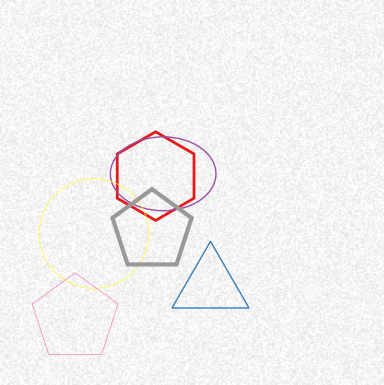[{"shape": "hexagon", "thickness": 2, "radius": 0.58, "center": [0.404, 0.543]}, {"shape": "triangle", "thickness": 1, "radius": 0.58, "center": [0.547, 0.258]}, {"shape": "oval", "thickness": 1, "radius": 0.69, "center": [0.424, 0.549]}, {"shape": "circle", "thickness": 0.5, "radius": 0.71, "center": [0.244, 0.393]}, {"shape": "pentagon", "thickness": 0.5, "radius": 0.59, "center": [0.195, 0.174]}, {"shape": "pentagon", "thickness": 3, "radius": 0.54, "center": [0.395, 0.401]}]